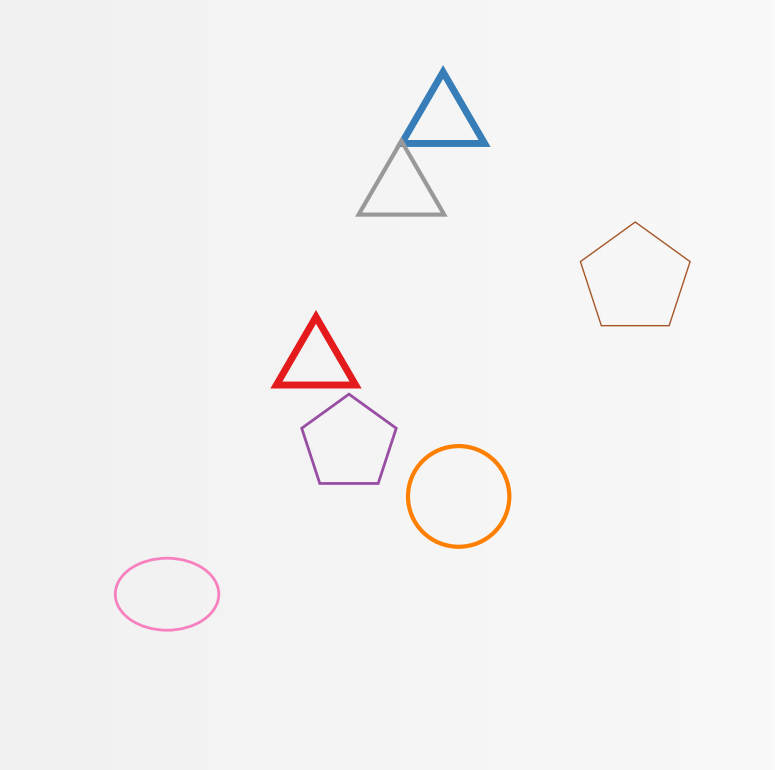[{"shape": "triangle", "thickness": 2.5, "radius": 0.29, "center": [0.408, 0.529]}, {"shape": "triangle", "thickness": 2.5, "radius": 0.31, "center": [0.572, 0.845]}, {"shape": "pentagon", "thickness": 1, "radius": 0.32, "center": [0.45, 0.424]}, {"shape": "circle", "thickness": 1.5, "radius": 0.33, "center": [0.592, 0.355]}, {"shape": "pentagon", "thickness": 0.5, "radius": 0.37, "center": [0.82, 0.637]}, {"shape": "oval", "thickness": 1, "radius": 0.33, "center": [0.216, 0.228]}, {"shape": "triangle", "thickness": 1.5, "radius": 0.32, "center": [0.518, 0.753]}]